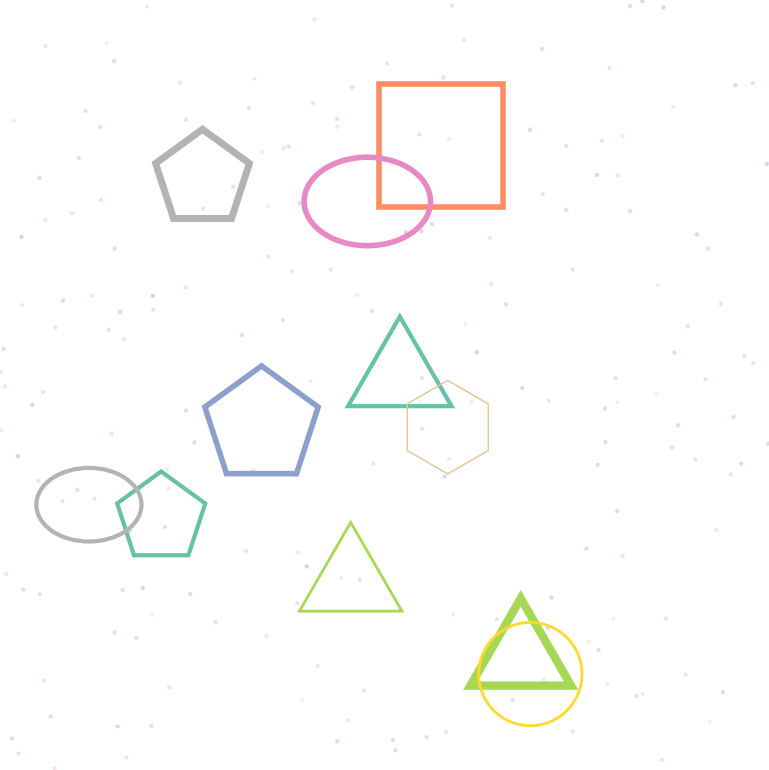[{"shape": "triangle", "thickness": 1.5, "radius": 0.39, "center": [0.519, 0.511]}, {"shape": "pentagon", "thickness": 1.5, "radius": 0.3, "center": [0.209, 0.328]}, {"shape": "square", "thickness": 2, "radius": 0.4, "center": [0.573, 0.811]}, {"shape": "pentagon", "thickness": 2, "radius": 0.39, "center": [0.34, 0.447]}, {"shape": "oval", "thickness": 2, "radius": 0.41, "center": [0.477, 0.738]}, {"shape": "triangle", "thickness": 3, "radius": 0.38, "center": [0.676, 0.147]}, {"shape": "triangle", "thickness": 1, "radius": 0.38, "center": [0.455, 0.245]}, {"shape": "circle", "thickness": 1, "radius": 0.34, "center": [0.689, 0.125]}, {"shape": "hexagon", "thickness": 0.5, "radius": 0.3, "center": [0.582, 0.445]}, {"shape": "oval", "thickness": 1.5, "radius": 0.34, "center": [0.115, 0.345]}, {"shape": "pentagon", "thickness": 2.5, "radius": 0.32, "center": [0.263, 0.768]}]